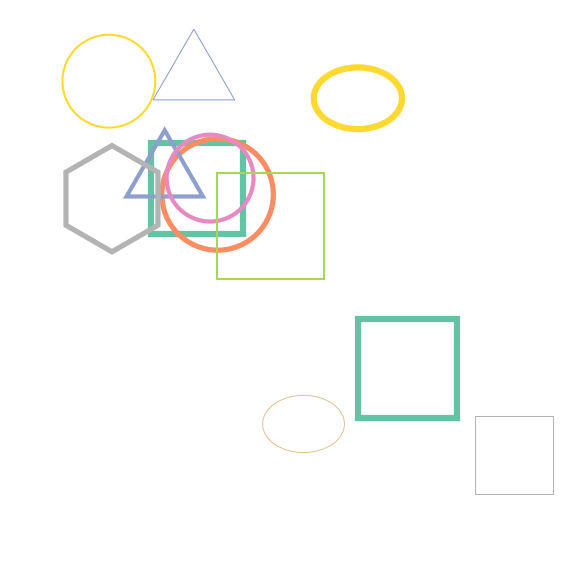[{"shape": "square", "thickness": 3, "radius": 0.4, "center": [0.341, 0.673]}, {"shape": "square", "thickness": 3, "radius": 0.43, "center": [0.705, 0.361]}, {"shape": "circle", "thickness": 2.5, "radius": 0.48, "center": [0.377, 0.662]}, {"shape": "triangle", "thickness": 2, "radius": 0.38, "center": [0.285, 0.697]}, {"shape": "triangle", "thickness": 0.5, "radius": 0.41, "center": [0.336, 0.867]}, {"shape": "circle", "thickness": 2, "radius": 0.38, "center": [0.364, 0.691]}, {"shape": "square", "thickness": 1, "radius": 0.46, "center": [0.469, 0.608]}, {"shape": "oval", "thickness": 3, "radius": 0.38, "center": [0.62, 0.829]}, {"shape": "circle", "thickness": 1, "radius": 0.4, "center": [0.189, 0.859]}, {"shape": "oval", "thickness": 0.5, "radius": 0.35, "center": [0.526, 0.265]}, {"shape": "hexagon", "thickness": 2.5, "radius": 0.46, "center": [0.194, 0.655]}, {"shape": "square", "thickness": 0.5, "radius": 0.34, "center": [0.89, 0.211]}]